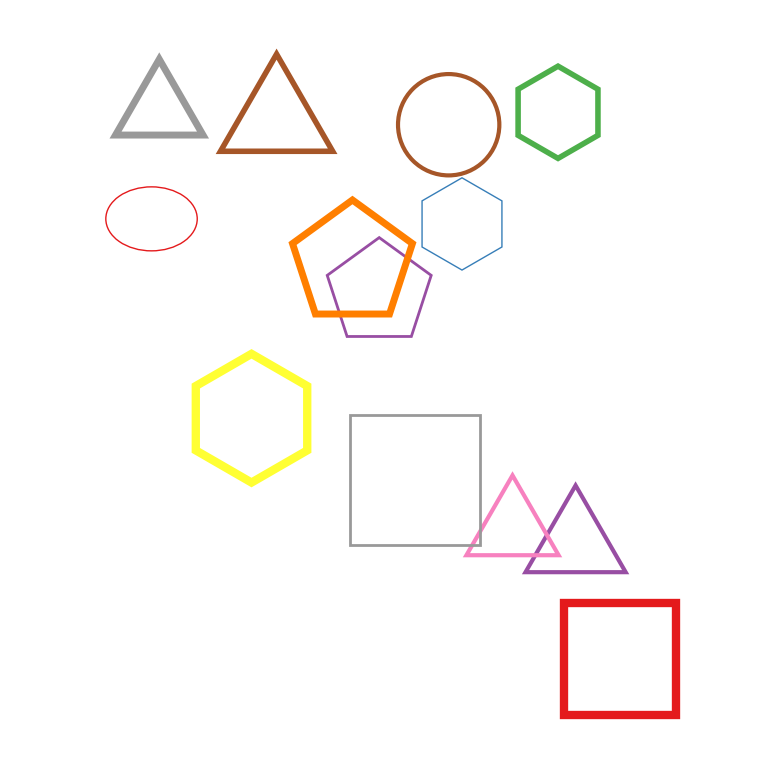[{"shape": "oval", "thickness": 0.5, "radius": 0.3, "center": [0.197, 0.716]}, {"shape": "square", "thickness": 3, "radius": 0.36, "center": [0.805, 0.145]}, {"shape": "hexagon", "thickness": 0.5, "radius": 0.3, "center": [0.6, 0.709]}, {"shape": "hexagon", "thickness": 2, "radius": 0.3, "center": [0.725, 0.854]}, {"shape": "pentagon", "thickness": 1, "radius": 0.35, "center": [0.492, 0.62]}, {"shape": "triangle", "thickness": 1.5, "radius": 0.38, "center": [0.748, 0.294]}, {"shape": "pentagon", "thickness": 2.5, "radius": 0.41, "center": [0.458, 0.658]}, {"shape": "hexagon", "thickness": 3, "radius": 0.42, "center": [0.327, 0.457]}, {"shape": "triangle", "thickness": 2, "radius": 0.42, "center": [0.359, 0.846]}, {"shape": "circle", "thickness": 1.5, "radius": 0.33, "center": [0.583, 0.838]}, {"shape": "triangle", "thickness": 1.5, "radius": 0.35, "center": [0.666, 0.313]}, {"shape": "triangle", "thickness": 2.5, "radius": 0.33, "center": [0.207, 0.857]}, {"shape": "square", "thickness": 1, "radius": 0.42, "center": [0.539, 0.377]}]